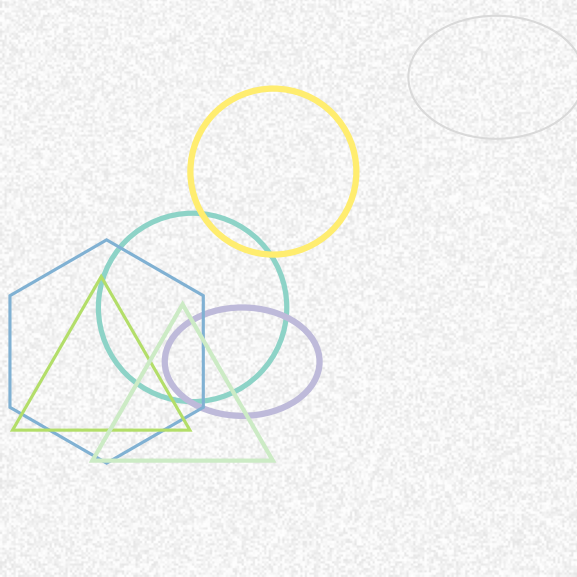[{"shape": "circle", "thickness": 2.5, "radius": 0.82, "center": [0.333, 0.467]}, {"shape": "oval", "thickness": 3, "radius": 0.67, "center": [0.419, 0.373]}, {"shape": "hexagon", "thickness": 1.5, "radius": 0.97, "center": [0.185, 0.39]}, {"shape": "triangle", "thickness": 1.5, "radius": 0.89, "center": [0.175, 0.343]}, {"shape": "oval", "thickness": 1, "radius": 0.76, "center": [0.859, 0.865]}, {"shape": "triangle", "thickness": 2, "radius": 0.9, "center": [0.316, 0.292]}, {"shape": "circle", "thickness": 3, "radius": 0.72, "center": [0.473, 0.702]}]